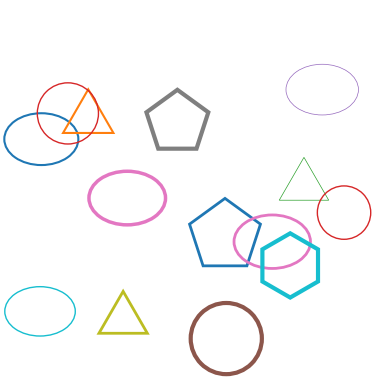[{"shape": "oval", "thickness": 1.5, "radius": 0.48, "center": [0.107, 0.639]}, {"shape": "pentagon", "thickness": 2, "radius": 0.48, "center": [0.584, 0.388]}, {"shape": "triangle", "thickness": 1.5, "radius": 0.38, "center": [0.229, 0.692]}, {"shape": "triangle", "thickness": 0.5, "radius": 0.37, "center": [0.79, 0.517]}, {"shape": "circle", "thickness": 1, "radius": 0.35, "center": [0.894, 0.448]}, {"shape": "circle", "thickness": 1, "radius": 0.4, "center": [0.176, 0.705]}, {"shape": "oval", "thickness": 0.5, "radius": 0.47, "center": [0.837, 0.767]}, {"shape": "circle", "thickness": 3, "radius": 0.46, "center": [0.588, 0.121]}, {"shape": "oval", "thickness": 2.5, "radius": 0.5, "center": [0.331, 0.486]}, {"shape": "oval", "thickness": 2, "radius": 0.5, "center": [0.707, 0.372]}, {"shape": "pentagon", "thickness": 3, "radius": 0.42, "center": [0.461, 0.682]}, {"shape": "triangle", "thickness": 2, "radius": 0.36, "center": [0.32, 0.171]}, {"shape": "oval", "thickness": 1, "radius": 0.46, "center": [0.104, 0.191]}, {"shape": "hexagon", "thickness": 3, "radius": 0.42, "center": [0.754, 0.311]}]